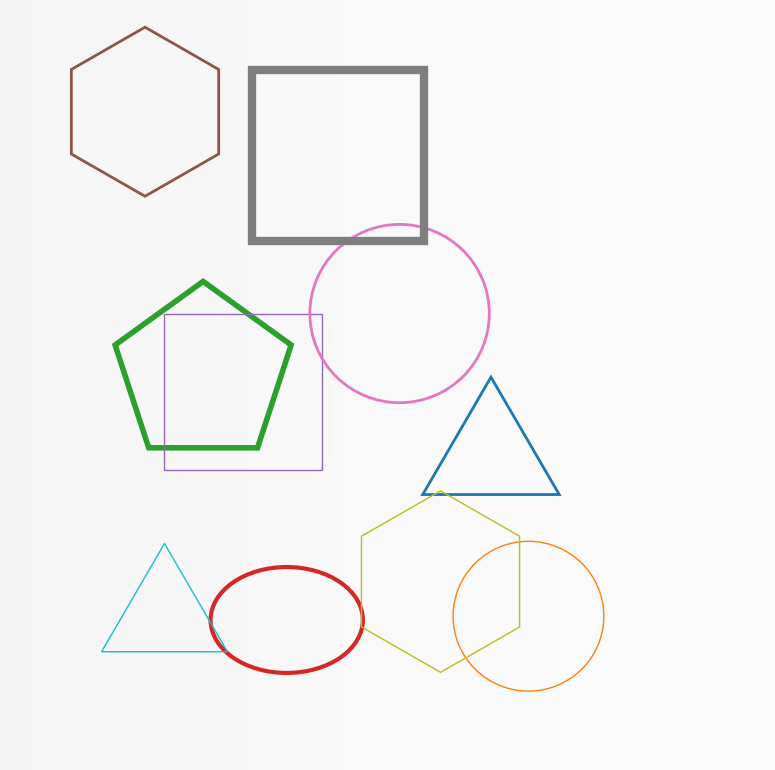[{"shape": "triangle", "thickness": 1, "radius": 0.51, "center": [0.634, 0.409]}, {"shape": "circle", "thickness": 0.5, "radius": 0.49, "center": [0.682, 0.2]}, {"shape": "pentagon", "thickness": 2, "radius": 0.6, "center": [0.262, 0.515]}, {"shape": "oval", "thickness": 1.5, "radius": 0.49, "center": [0.37, 0.195]}, {"shape": "square", "thickness": 0.5, "radius": 0.51, "center": [0.313, 0.491]}, {"shape": "hexagon", "thickness": 1, "radius": 0.55, "center": [0.187, 0.855]}, {"shape": "circle", "thickness": 1, "radius": 0.58, "center": [0.516, 0.593]}, {"shape": "square", "thickness": 3, "radius": 0.56, "center": [0.436, 0.798]}, {"shape": "hexagon", "thickness": 0.5, "radius": 0.59, "center": [0.568, 0.245]}, {"shape": "triangle", "thickness": 0.5, "radius": 0.47, "center": [0.212, 0.2]}]